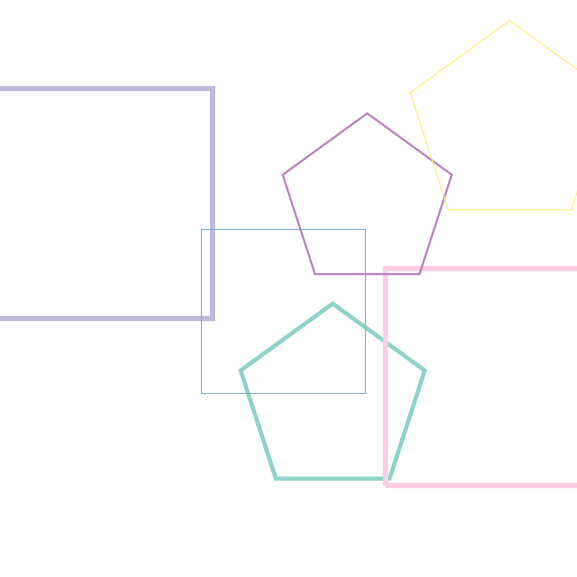[{"shape": "pentagon", "thickness": 2, "radius": 0.84, "center": [0.576, 0.306]}, {"shape": "square", "thickness": 2.5, "radius": 0.99, "center": [0.168, 0.648]}, {"shape": "square", "thickness": 0.5, "radius": 0.71, "center": [0.491, 0.46]}, {"shape": "square", "thickness": 2.5, "radius": 0.94, "center": [0.855, 0.348]}, {"shape": "pentagon", "thickness": 1, "radius": 0.77, "center": [0.636, 0.649]}, {"shape": "pentagon", "thickness": 0.5, "radius": 0.91, "center": [0.883, 0.782]}]